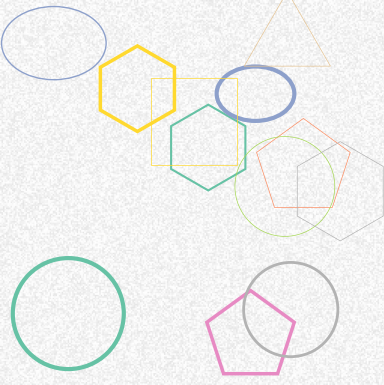[{"shape": "hexagon", "thickness": 1.5, "radius": 0.56, "center": [0.541, 0.617]}, {"shape": "circle", "thickness": 3, "radius": 0.72, "center": [0.177, 0.185]}, {"shape": "pentagon", "thickness": 0.5, "radius": 0.64, "center": [0.788, 0.565]}, {"shape": "oval", "thickness": 3, "radius": 0.5, "center": [0.664, 0.757]}, {"shape": "oval", "thickness": 1, "radius": 0.68, "center": [0.14, 0.888]}, {"shape": "pentagon", "thickness": 2.5, "radius": 0.6, "center": [0.651, 0.126]}, {"shape": "circle", "thickness": 0.5, "radius": 0.65, "center": [0.74, 0.516]}, {"shape": "square", "thickness": 0.5, "radius": 0.56, "center": [0.504, 0.684]}, {"shape": "hexagon", "thickness": 2.5, "radius": 0.56, "center": [0.357, 0.77]}, {"shape": "triangle", "thickness": 0.5, "radius": 0.65, "center": [0.746, 0.893]}, {"shape": "hexagon", "thickness": 0.5, "radius": 0.64, "center": [0.884, 0.503]}, {"shape": "circle", "thickness": 2, "radius": 0.61, "center": [0.755, 0.196]}]